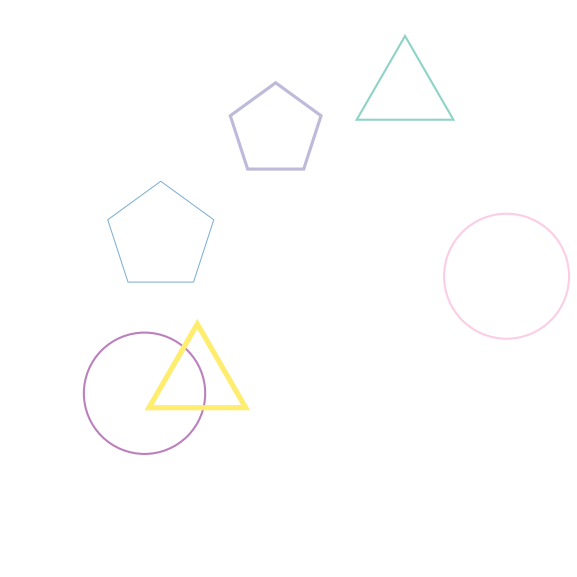[{"shape": "triangle", "thickness": 1, "radius": 0.48, "center": [0.701, 0.84]}, {"shape": "pentagon", "thickness": 1.5, "radius": 0.41, "center": [0.477, 0.773]}, {"shape": "pentagon", "thickness": 0.5, "radius": 0.48, "center": [0.278, 0.589]}, {"shape": "circle", "thickness": 1, "radius": 0.54, "center": [0.877, 0.521]}, {"shape": "circle", "thickness": 1, "radius": 0.53, "center": [0.25, 0.318]}, {"shape": "triangle", "thickness": 2.5, "radius": 0.48, "center": [0.342, 0.342]}]